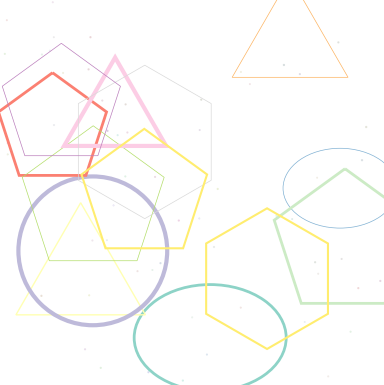[{"shape": "oval", "thickness": 2, "radius": 0.99, "center": [0.546, 0.123]}, {"shape": "triangle", "thickness": 1, "radius": 0.97, "center": [0.21, 0.279]}, {"shape": "circle", "thickness": 3, "radius": 0.97, "center": [0.241, 0.348]}, {"shape": "pentagon", "thickness": 2, "radius": 0.74, "center": [0.136, 0.664]}, {"shape": "oval", "thickness": 0.5, "radius": 0.74, "center": [0.883, 0.511]}, {"shape": "triangle", "thickness": 0.5, "radius": 0.87, "center": [0.753, 0.886]}, {"shape": "pentagon", "thickness": 0.5, "radius": 0.97, "center": [0.242, 0.48]}, {"shape": "triangle", "thickness": 3, "radius": 0.77, "center": [0.299, 0.698]}, {"shape": "hexagon", "thickness": 0.5, "radius": 1.0, "center": [0.376, 0.631]}, {"shape": "pentagon", "thickness": 0.5, "radius": 0.81, "center": [0.159, 0.726]}, {"shape": "pentagon", "thickness": 2, "radius": 0.97, "center": [0.896, 0.368]}, {"shape": "pentagon", "thickness": 1.5, "radius": 0.86, "center": [0.375, 0.494]}, {"shape": "hexagon", "thickness": 1.5, "radius": 0.91, "center": [0.694, 0.276]}]